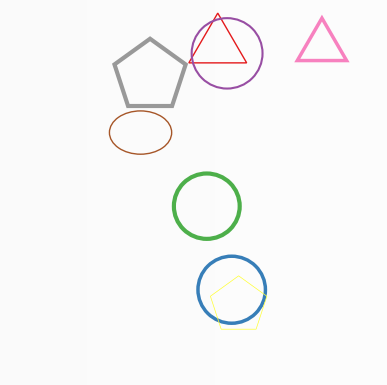[{"shape": "triangle", "thickness": 1, "radius": 0.43, "center": [0.562, 0.88]}, {"shape": "circle", "thickness": 2.5, "radius": 0.44, "center": [0.598, 0.247]}, {"shape": "circle", "thickness": 3, "radius": 0.42, "center": [0.534, 0.464]}, {"shape": "circle", "thickness": 1.5, "radius": 0.46, "center": [0.586, 0.861]}, {"shape": "pentagon", "thickness": 0.5, "radius": 0.38, "center": [0.616, 0.207]}, {"shape": "oval", "thickness": 1, "radius": 0.4, "center": [0.363, 0.656]}, {"shape": "triangle", "thickness": 2.5, "radius": 0.37, "center": [0.831, 0.879]}, {"shape": "pentagon", "thickness": 3, "radius": 0.48, "center": [0.387, 0.803]}]